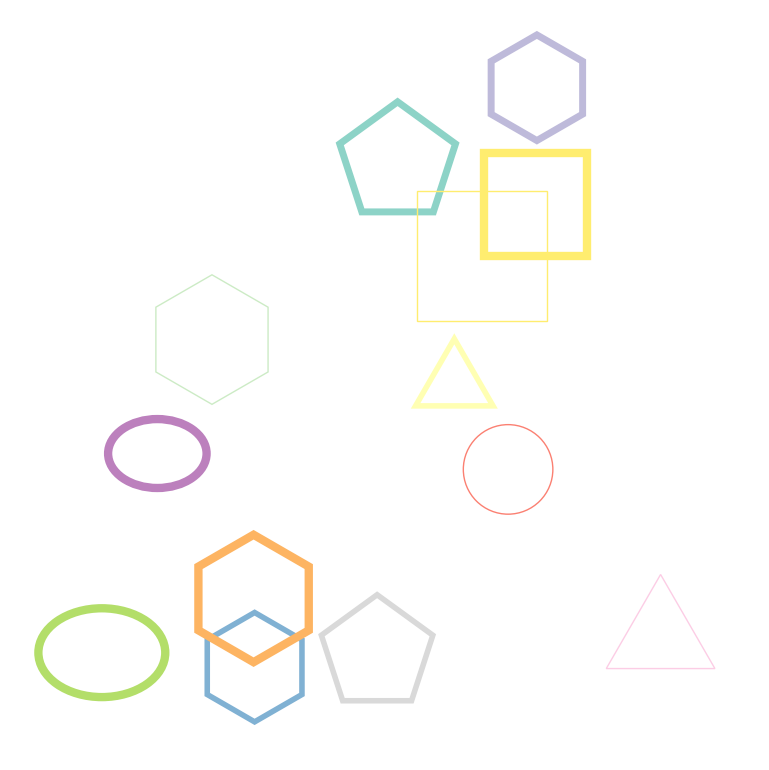[{"shape": "pentagon", "thickness": 2.5, "radius": 0.4, "center": [0.516, 0.789]}, {"shape": "triangle", "thickness": 2, "radius": 0.29, "center": [0.59, 0.502]}, {"shape": "hexagon", "thickness": 2.5, "radius": 0.34, "center": [0.697, 0.886]}, {"shape": "circle", "thickness": 0.5, "radius": 0.29, "center": [0.66, 0.39]}, {"shape": "hexagon", "thickness": 2, "radius": 0.36, "center": [0.331, 0.134]}, {"shape": "hexagon", "thickness": 3, "radius": 0.41, "center": [0.329, 0.223]}, {"shape": "oval", "thickness": 3, "radius": 0.41, "center": [0.132, 0.152]}, {"shape": "triangle", "thickness": 0.5, "radius": 0.41, "center": [0.858, 0.172]}, {"shape": "pentagon", "thickness": 2, "radius": 0.38, "center": [0.49, 0.152]}, {"shape": "oval", "thickness": 3, "radius": 0.32, "center": [0.204, 0.411]}, {"shape": "hexagon", "thickness": 0.5, "radius": 0.42, "center": [0.275, 0.559]}, {"shape": "square", "thickness": 3, "radius": 0.34, "center": [0.696, 0.734]}, {"shape": "square", "thickness": 0.5, "radius": 0.42, "center": [0.626, 0.667]}]